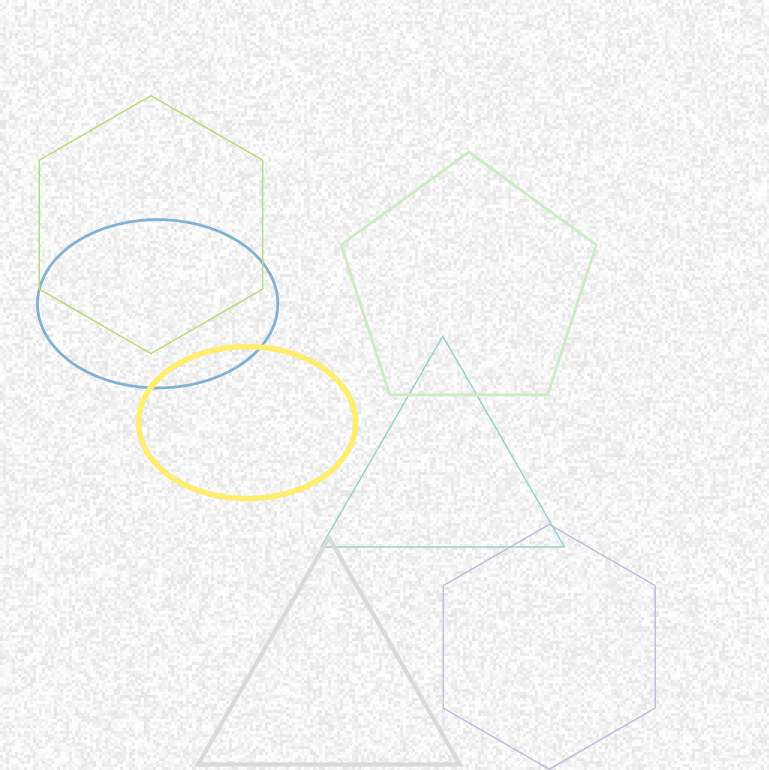[{"shape": "triangle", "thickness": 0.5, "radius": 0.91, "center": [0.575, 0.381]}, {"shape": "hexagon", "thickness": 0.5, "radius": 0.79, "center": [0.713, 0.16]}, {"shape": "oval", "thickness": 1, "radius": 0.78, "center": [0.205, 0.605]}, {"shape": "hexagon", "thickness": 0.5, "radius": 0.84, "center": [0.196, 0.708]}, {"shape": "triangle", "thickness": 1.5, "radius": 0.98, "center": [0.427, 0.105]}, {"shape": "pentagon", "thickness": 1, "radius": 0.87, "center": [0.609, 0.628]}, {"shape": "oval", "thickness": 2, "radius": 0.71, "center": [0.321, 0.451]}]